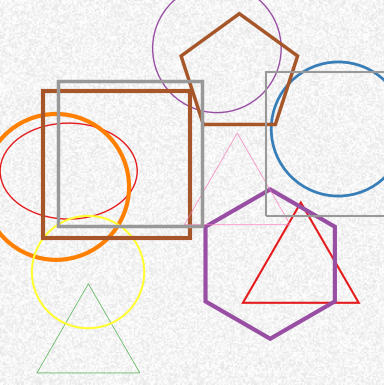[{"shape": "oval", "thickness": 1, "radius": 0.89, "center": [0.178, 0.556]}, {"shape": "triangle", "thickness": 1.5, "radius": 0.87, "center": [0.781, 0.3]}, {"shape": "circle", "thickness": 2, "radius": 0.87, "center": [0.879, 0.665]}, {"shape": "triangle", "thickness": 0.5, "radius": 0.77, "center": [0.23, 0.108]}, {"shape": "circle", "thickness": 1, "radius": 0.83, "center": [0.563, 0.874]}, {"shape": "hexagon", "thickness": 3, "radius": 0.97, "center": [0.702, 0.314]}, {"shape": "circle", "thickness": 3, "radius": 0.95, "center": [0.146, 0.515]}, {"shape": "circle", "thickness": 1.5, "radius": 0.73, "center": [0.229, 0.293]}, {"shape": "pentagon", "thickness": 2.5, "radius": 0.8, "center": [0.622, 0.805]}, {"shape": "square", "thickness": 3, "radius": 0.95, "center": [0.303, 0.573]}, {"shape": "triangle", "thickness": 0.5, "radius": 0.79, "center": [0.616, 0.496]}, {"shape": "square", "thickness": 1.5, "radius": 0.93, "center": [0.876, 0.626]}, {"shape": "square", "thickness": 2.5, "radius": 0.94, "center": [0.338, 0.601]}]